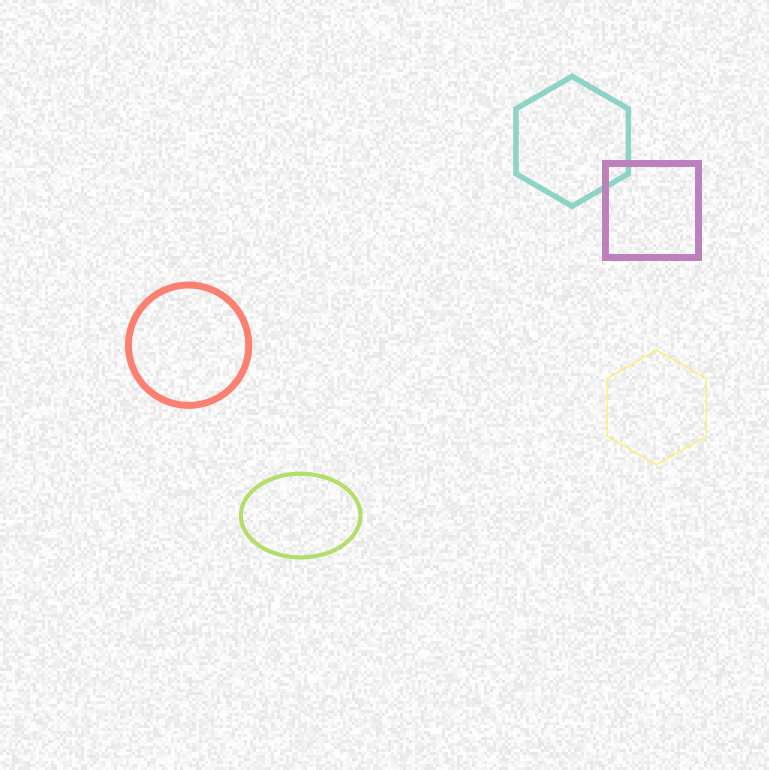[{"shape": "hexagon", "thickness": 2, "radius": 0.42, "center": [0.743, 0.817]}, {"shape": "circle", "thickness": 2.5, "radius": 0.39, "center": [0.245, 0.552]}, {"shape": "oval", "thickness": 1.5, "radius": 0.39, "center": [0.39, 0.33]}, {"shape": "square", "thickness": 2.5, "radius": 0.3, "center": [0.846, 0.727]}, {"shape": "hexagon", "thickness": 0.5, "radius": 0.37, "center": [0.853, 0.471]}]